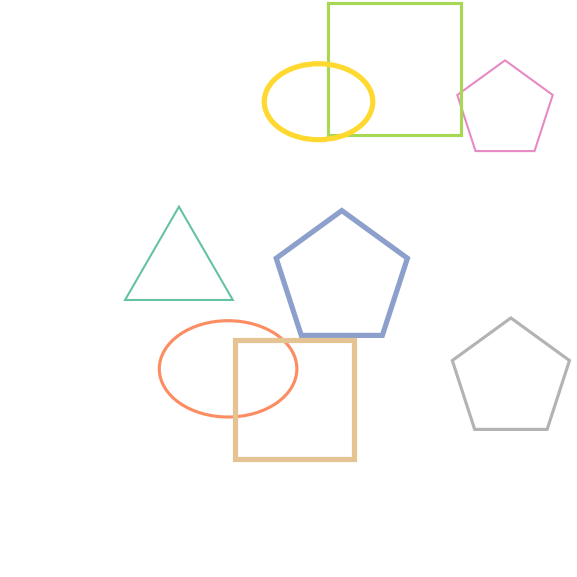[{"shape": "triangle", "thickness": 1, "radius": 0.54, "center": [0.31, 0.534]}, {"shape": "oval", "thickness": 1.5, "radius": 0.6, "center": [0.395, 0.36]}, {"shape": "pentagon", "thickness": 2.5, "radius": 0.6, "center": [0.592, 0.515]}, {"shape": "pentagon", "thickness": 1, "radius": 0.43, "center": [0.875, 0.808]}, {"shape": "square", "thickness": 1.5, "radius": 0.57, "center": [0.683, 0.88]}, {"shape": "oval", "thickness": 2.5, "radius": 0.47, "center": [0.552, 0.823]}, {"shape": "square", "thickness": 2.5, "radius": 0.51, "center": [0.509, 0.308]}, {"shape": "pentagon", "thickness": 1.5, "radius": 0.53, "center": [0.885, 0.342]}]